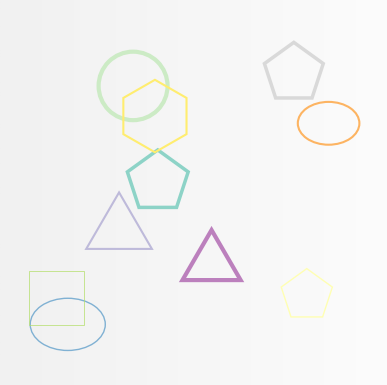[{"shape": "pentagon", "thickness": 2.5, "radius": 0.41, "center": [0.407, 0.528]}, {"shape": "pentagon", "thickness": 1, "radius": 0.35, "center": [0.792, 0.233]}, {"shape": "triangle", "thickness": 1.5, "radius": 0.49, "center": [0.307, 0.402]}, {"shape": "oval", "thickness": 1, "radius": 0.48, "center": [0.175, 0.158]}, {"shape": "oval", "thickness": 1.5, "radius": 0.4, "center": [0.848, 0.68]}, {"shape": "square", "thickness": 0.5, "radius": 0.36, "center": [0.145, 0.226]}, {"shape": "pentagon", "thickness": 2.5, "radius": 0.4, "center": [0.758, 0.81]}, {"shape": "triangle", "thickness": 3, "radius": 0.43, "center": [0.546, 0.316]}, {"shape": "circle", "thickness": 3, "radius": 0.44, "center": [0.343, 0.777]}, {"shape": "hexagon", "thickness": 1.5, "radius": 0.47, "center": [0.4, 0.699]}]